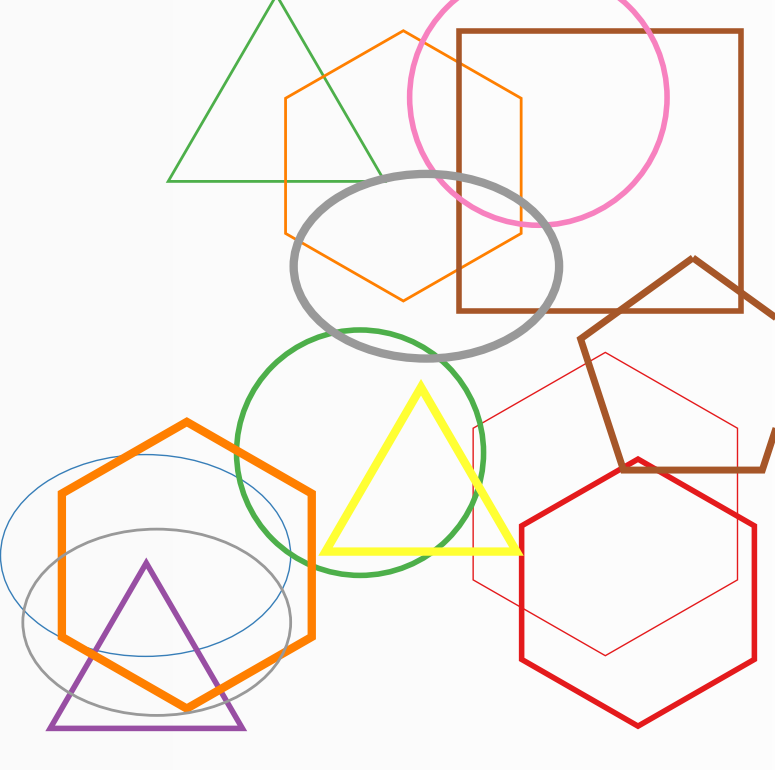[{"shape": "hexagon", "thickness": 0.5, "radius": 0.98, "center": [0.781, 0.345]}, {"shape": "hexagon", "thickness": 2, "radius": 0.87, "center": [0.823, 0.23]}, {"shape": "oval", "thickness": 0.5, "radius": 0.94, "center": [0.188, 0.279]}, {"shape": "triangle", "thickness": 1, "radius": 0.81, "center": [0.357, 0.845]}, {"shape": "circle", "thickness": 2, "radius": 0.8, "center": [0.465, 0.412]}, {"shape": "triangle", "thickness": 2, "radius": 0.72, "center": [0.189, 0.126]}, {"shape": "hexagon", "thickness": 1, "radius": 0.88, "center": [0.52, 0.785]}, {"shape": "hexagon", "thickness": 3, "radius": 0.93, "center": [0.241, 0.266]}, {"shape": "triangle", "thickness": 3, "radius": 0.71, "center": [0.543, 0.355]}, {"shape": "square", "thickness": 2, "radius": 0.91, "center": [0.775, 0.777]}, {"shape": "pentagon", "thickness": 2.5, "radius": 0.76, "center": [0.894, 0.513]}, {"shape": "circle", "thickness": 2, "radius": 0.83, "center": [0.695, 0.874]}, {"shape": "oval", "thickness": 1, "radius": 0.86, "center": [0.202, 0.192]}, {"shape": "oval", "thickness": 3, "radius": 0.86, "center": [0.55, 0.654]}]